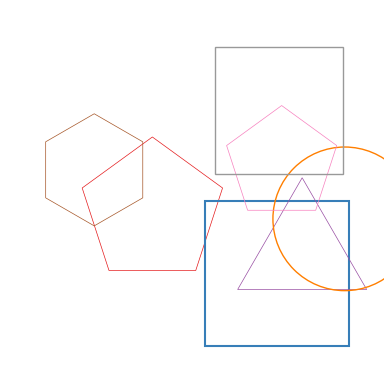[{"shape": "pentagon", "thickness": 0.5, "radius": 0.96, "center": [0.396, 0.453]}, {"shape": "square", "thickness": 1.5, "radius": 0.94, "center": [0.72, 0.29]}, {"shape": "triangle", "thickness": 0.5, "radius": 0.97, "center": [0.785, 0.345]}, {"shape": "circle", "thickness": 1, "radius": 0.93, "center": [0.895, 0.432]}, {"shape": "hexagon", "thickness": 0.5, "radius": 0.73, "center": [0.245, 0.559]}, {"shape": "pentagon", "thickness": 0.5, "radius": 0.75, "center": [0.732, 0.575]}, {"shape": "square", "thickness": 1, "radius": 0.83, "center": [0.724, 0.713]}]